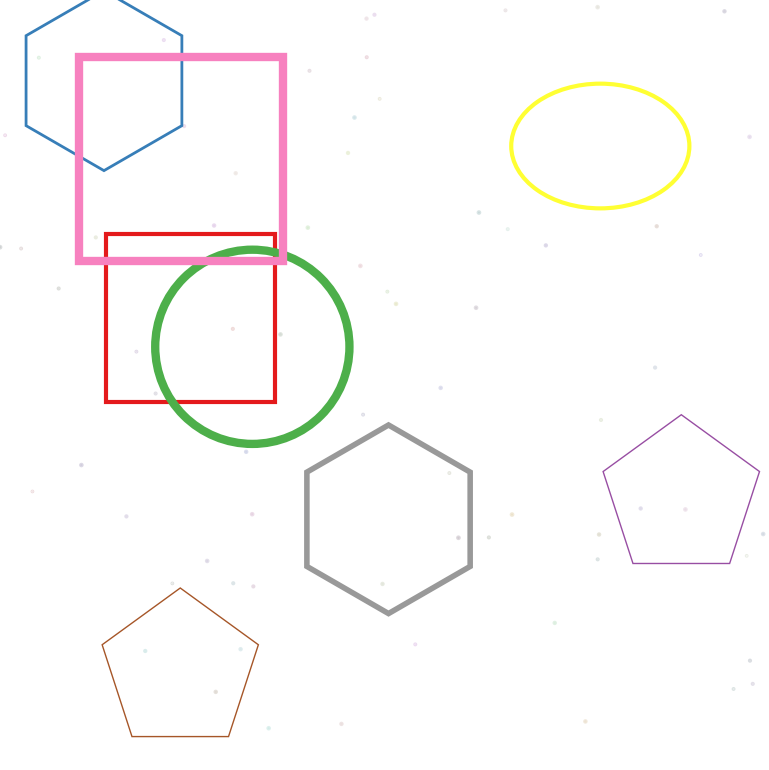[{"shape": "square", "thickness": 1.5, "radius": 0.55, "center": [0.247, 0.587]}, {"shape": "hexagon", "thickness": 1, "radius": 0.58, "center": [0.135, 0.895]}, {"shape": "circle", "thickness": 3, "radius": 0.63, "center": [0.328, 0.55]}, {"shape": "pentagon", "thickness": 0.5, "radius": 0.53, "center": [0.885, 0.355]}, {"shape": "oval", "thickness": 1.5, "radius": 0.58, "center": [0.78, 0.81]}, {"shape": "pentagon", "thickness": 0.5, "radius": 0.53, "center": [0.234, 0.13]}, {"shape": "square", "thickness": 3, "radius": 0.66, "center": [0.235, 0.793]}, {"shape": "hexagon", "thickness": 2, "radius": 0.61, "center": [0.505, 0.326]}]